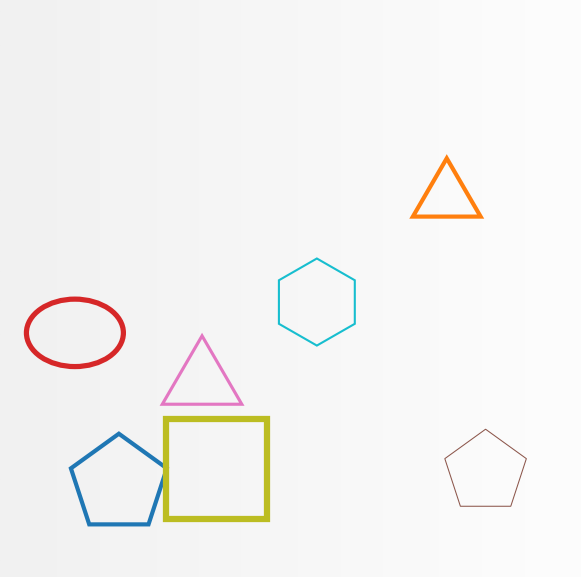[{"shape": "pentagon", "thickness": 2, "radius": 0.43, "center": [0.205, 0.161]}, {"shape": "triangle", "thickness": 2, "radius": 0.34, "center": [0.769, 0.658]}, {"shape": "oval", "thickness": 2.5, "radius": 0.42, "center": [0.129, 0.423]}, {"shape": "pentagon", "thickness": 0.5, "radius": 0.37, "center": [0.835, 0.182]}, {"shape": "triangle", "thickness": 1.5, "radius": 0.39, "center": [0.348, 0.339]}, {"shape": "square", "thickness": 3, "radius": 0.43, "center": [0.372, 0.188]}, {"shape": "hexagon", "thickness": 1, "radius": 0.38, "center": [0.545, 0.476]}]